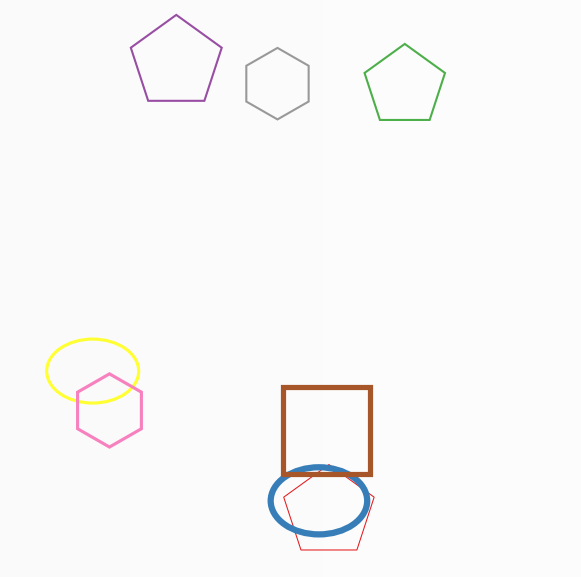[{"shape": "pentagon", "thickness": 0.5, "radius": 0.41, "center": [0.566, 0.113]}, {"shape": "oval", "thickness": 3, "radius": 0.42, "center": [0.549, 0.132]}, {"shape": "pentagon", "thickness": 1, "radius": 0.36, "center": [0.696, 0.85]}, {"shape": "pentagon", "thickness": 1, "radius": 0.41, "center": [0.303, 0.891]}, {"shape": "oval", "thickness": 1.5, "radius": 0.4, "center": [0.159, 0.357]}, {"shape": "square", "thickness": 2.5, "radius": 0.38, "center": [0.561, 0.254]}, {"shape": "hexagon", "thickness": 1.5, "radius": 0.32, "center": [0.188, 0.288]}, {"shape": "hexagon", "thickness": 1, "radius": 0.31, "center": [0.477, 0.854]}]